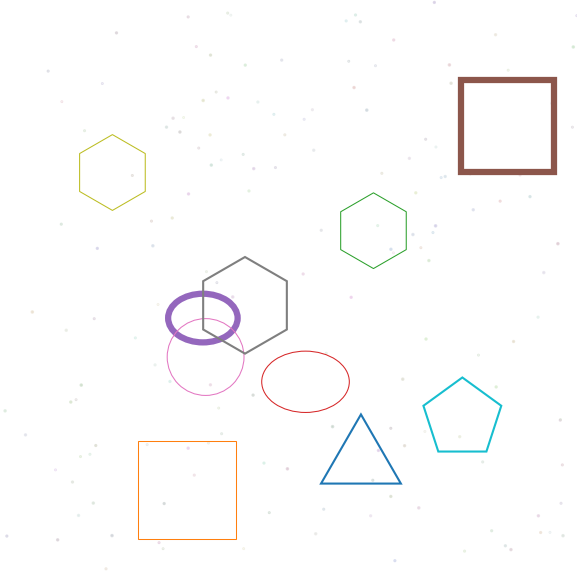[{"shape": "triangle", "thickness": 1, "radius": 0.4, "center": [0.625, 0.202]}, {"shape": "square", "thickness": 0.5, "radius": 0.42, "center": [0.324, 0.151]}, {"shape": "hexagon", "thickness": 0.5, "radius": 0.33, "center": [0.647, 0.6]}, {"shape": "oval", "thickness": 0.5, "radius": 0.38, "center": [0.529, 0.338]}, {"shape": "oval", "thickness": 3, "radius": 0.3, "center": [0.351, 0.448]}, {"shape": "square", "thickness": 3, "radius": 0.4, "center": [0.878, 0.781]}, {"shape": "circle", "thickness": 0.5, "radius": 0.33, "center": [0.356, 0.381]}, {"shape": "hexagon", "thickness": 1, "radius": 0.42, "center": [0.424, 0.47]}, {"shape": "hexagon", "thickness": 0.5, "radius": 0.33, "center": [0.195, 0.7]}, {"shape": "pentagon", "thickness": 1, "radius": 0.35, "center": [0.801, 0.275]}]